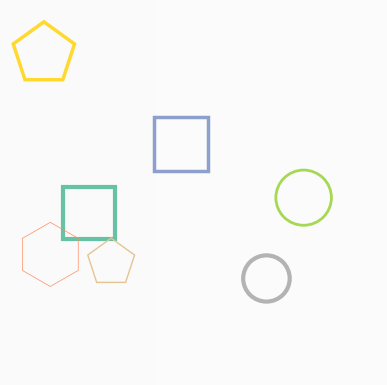[{"shape": "square", "thickness": 3, "radius": 0.34, "center": [0.229, 0.446]}, {"shape": "hexagon", "thickness": 0.5, "radius": 0.42, "center": [0.13, 0.339]}, {"shape": "square", "thickness": 2.5, "radius": 0.35, "center": [0.468, 0.627]}, {"shape": "circle", "thickness": 2, "radius": 0.36, "center": [0.784, 0.487]}, {"shape": "pentagon", "thickness": 2.5, "radius": 0.42, "center": [0.113, 0.86]}, {"shape": "pentagon", "thickness": 1, "radius": 0.32, "center": [0.287, 0.318]}, {"shape": "circle", "thickness": 3, "radius": 0.3, "center": [0.688, 0.277]}]